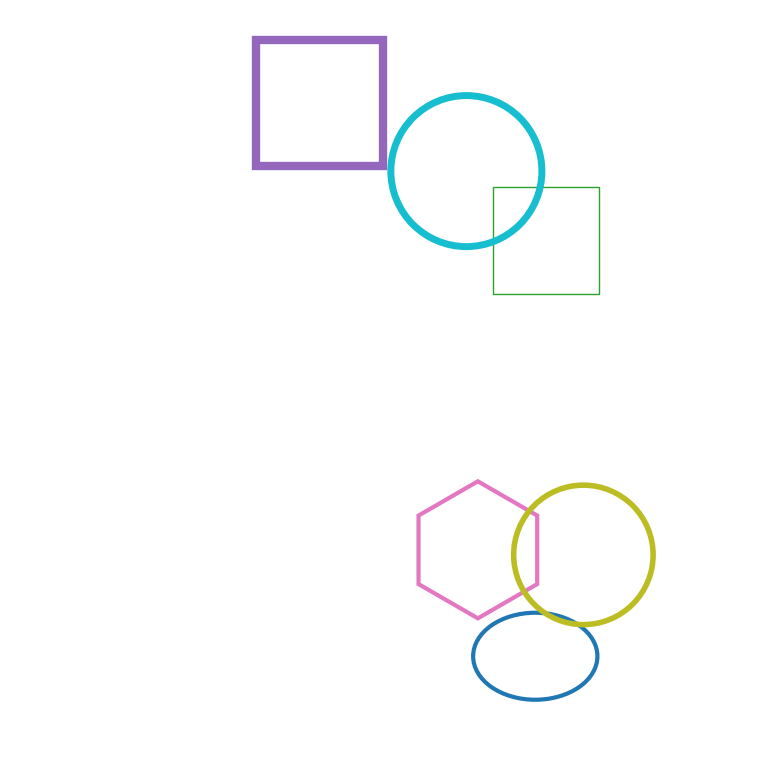[{"shape": "oval", "thickness": 1.5, "radius": 0.4, "center": [0.695, 0.148]}, {"shape": "square", "thickness": 0.5, "radius": 0.35, "center": [0.709, 0.687]}, {"shape": "square", "thickness": 3, "radius": 0.41, "center": [0.415, 0.866]}, {"shape": "hexagon", "thickness": 1.5, "radius": 0.44, "center": [0.621, 0.286]}, {"shape": "circle", "thickness": 2, "radius": 0.45, "center": [0.758, 0.279]}, {"shape": "circle", "thickness": 2.5, "radius": 0.49, "center": [0.606, 0.778]}]